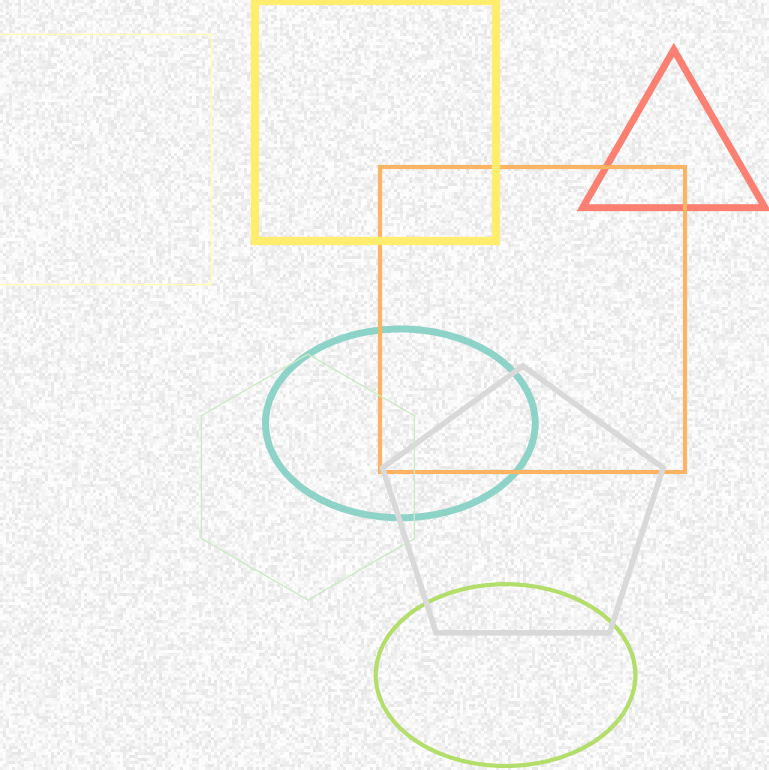[{"shape": "oval", "thickness": 2.5, "radius": 0.88, "center": [0.52, 0.45]}, {"shape": "square", "thickness": 0.5, "radius": 0.81, "center": [0.111, 0.793]}, {"shape": "triangle", "thickness": 2.5, "radius": 0.68, "center": [0.875, 0.799]}, {"shape": "square", "thickness": 1.5, "radius": 0.99, "center": [0.692, 0.585]}, {"shape": "oval", "thickness": 1.5, "radius": 0.84, "center": [0.657, 0.123]}, {"shape": "pentagon", "thickness": 2, "radius": 0.96, "center": [0.679, 0.333]}, {"shape": "hexagon", "thickness": 0.5, "radius": 0.8, "center": [0.4, 0.38]}, {"shape": "square", "thickness": 3, "radius": 0.78, "center": [0.488, 0.843]}]